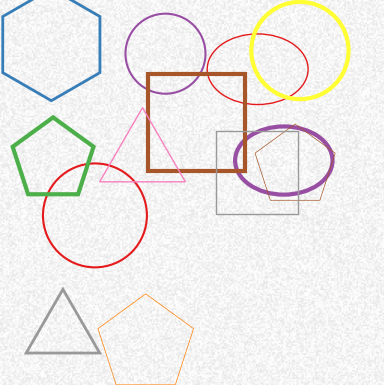[{"shape": "oval", "thickness": 1, "radius": 0.66, "center": [0.669, 0.82]}, {"shape": "circle", "thickness": 1.5, "radius": 0.67, "center": [0.247, 0.441]}, {"shape": "hexagon", "thickness": 2, "radius": 0.73, "center": [0.133, 0.884]}, {"shape": "pentagon", "thickness": 3, "radius": 0.55, "center": [0.138, 0.585]}, {"shape": "oval", "thickness": 3, "radius": 0.63, "center": [0.737, 0.583]}, {"shape": "circle", "thickness": 1.5, "radius": 0.52, "center": [0.43, 0.861]}, {"shape": "pentagon", "thickness": 0.5, "radius": 0.65, "center": [0.379, 0.106]}, {"shape": "circle", "thickness": 3, "radius": 0.63, "center": [0.779, 0.869]}, {"shape": "pentagon", "thickness": 0.5, "radius": 0.55, "center": [0.767, 0.568]}, {"shape": "square", "thickness": 3, "radius": 0.63, "center": [0.51, 0.681]}, {"shape": "triangle", "thickness": 1, "radius": 0.64, "center": [0.37, 0.592]}, {"shape": "triangle", "thickness": 2, "radius": 0.55, "center": [0.163, 0.138]}, {"shape": "square", "thickness": 1, "radius": 0.53, "center": [0.667, 0.552]}]